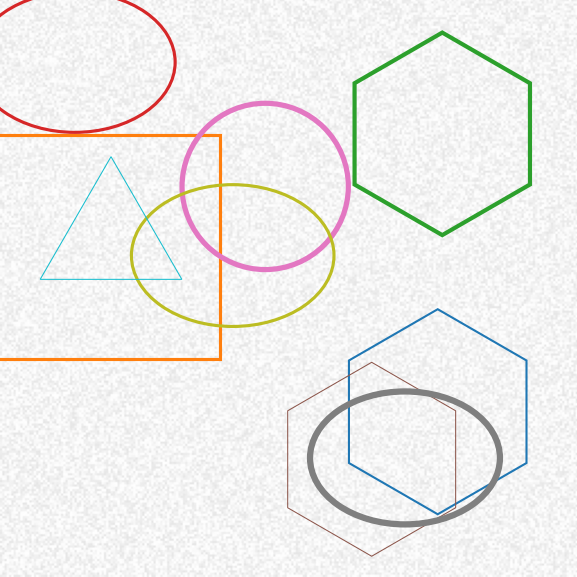[{"shape": "hexagon", "thickness": 1, "radius": 0.89, "center": [0.758, 0.286]}, {"shape": "square", "thickness": 1.5, "radius": 0.97, "center": [0.188, 0.572]}, {"shape": "hexagon", "thickness": 2, "radius": 0.88, "center": [0.766, 0.767]}, {"shape": "oval", "thickness": 1.5, "radius": 0.87, "center": [0.13, 0.891]}, {"shape": "hexagon", "thickness": 0.5, "radius": 0.84, "center": [0.644, 0.204]}, {"shape": "circle", "thickness": 2.5, "radius": 0.72, "center": [0.459, 0.676]}, {"shape": "oval", "thickness": 3, "radius": 0.82, "center": [0.701, 0.206]}, {"shape": "oval", "thickness": 1.5, "radius": 0.88, "center": [0.403, 0.557]}, {"shape": "triangle", "thickness": 0.5, "radius": 0.71, "center": [0.192, 0.586]}]